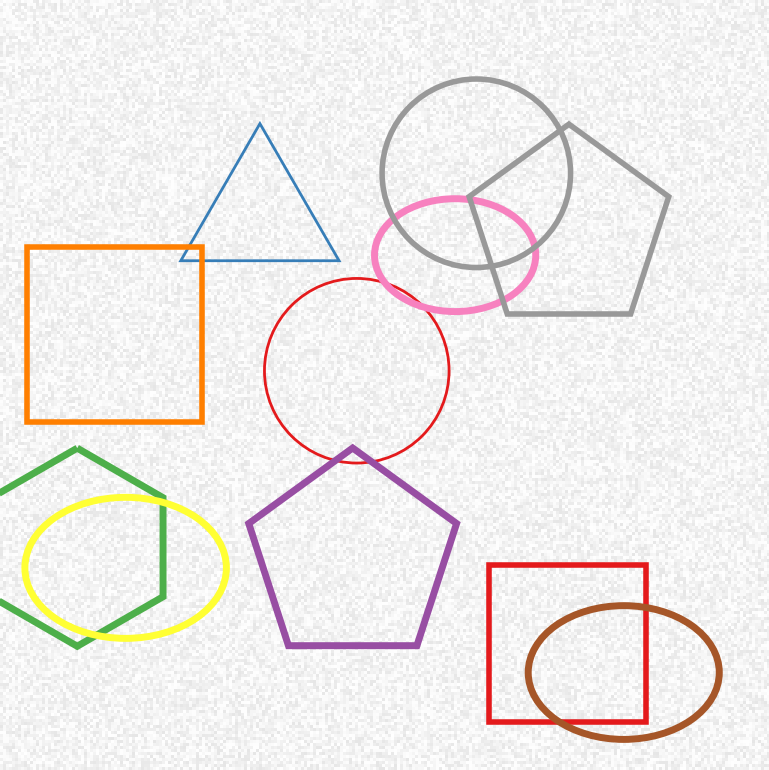[{"shape": "circle", "thickness": 1, "radius": 0.6, "center": [0.463, 0.519]}, {"shape": "square", "thickness": 2, "radius": 0.51, "center": [0.737, 0.164]}, {"shape": "triangle", "thickness": 1, "radius": 0.59, "center": [0.338, 0.721]}, {"shape": "hexagon", "thickness": 2.5, "radius": 0.64, "center": [0.1, 0.289]}, {"shape": "pentagon", "thickness": 2.5, "radius": 0.71, "center": [0.458, 0.276]}, {"shape": "square", "thickness": 2, "radius": 0.57, "center": [0.148, 0.566]}, {"shape": "oval", "thickness": 2.5, "radius": 0.65, "center": [0.163, 0.263]}, {"shape": "oval", "thickness": 2.5, "radius": 0.62, "center": [0.81, 0.127]}, {"shape": "oval", "thickness": 2.5, "radius": 0.52, "center": [0.591, 0.669]}, {"shape": "pentagon", "thickness": 2, "radius": 0.68, "center": [0.739, 0.702]}, {"shape": "circle", "thickness": 2, "radius": 0.61, "center": [0.619, 0.775]}]